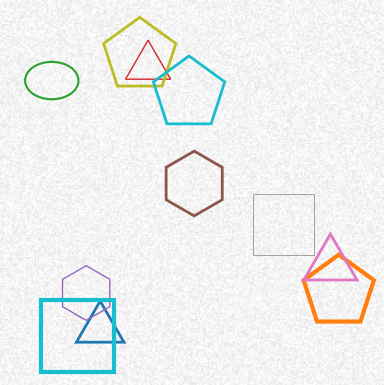[{"shape": "triangle", "thickness": 2, "radius": 0.36, "center": [0.26, 0.147]}, {"shape": "pentagon", "thickness": 3, "radius": 0.48, "center": [0.88, 0.242]}, {"shape": "oval", "thickness": 1.5, "radius": 0.35, "center": [0.134, 0.791]}, {"shape": "triangle", "thickness": 1, "radius": 0.34, "center": [0.385, 0.828]}, {"shape": "hexagon", "thickness": 1, "radius": 0.35, "center": [0.224, 0.239]}, {"shape": "hexagon", "thickness": 2, "radius": 0.42, "center": [0.504, 0.523]}, {"shape": "triangle", "thickness": 2, "radius": 0.4, "center": [0.858, 0.313]}, {"shape": "square", "thickness": 0.5, "radius": 0.4, "center": [0.737, 0.417]}, {"shape": "pentagon", "thickness": 2, "radius": 0.49, "center": [0.363, 0.856]}, {"shape": "pentagon", "thickness": 2, "radius": 0.49, "center": [0.491, 0.757]}, {"shape": "square", "thickness": 3, "radius": 0.47, "center": [0.201, 0.126]}]